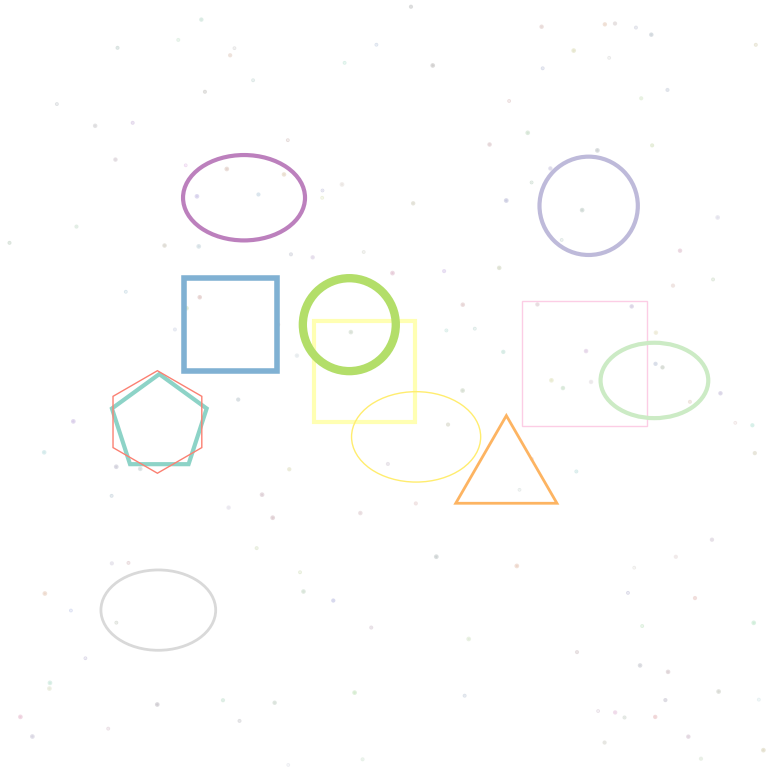[{"shape": "pentagon", "thickness": 1.5, "radius": 0.32, "center": [0.207, 0.449]}, {"shape": "square", "thickness": 1.5, "radius": 0.33, "center": [0.474, 0.517]}, {"shape": "circle", "thickness": 1.5, "radius": 0.32, "center": [0.764, 0.733]}, {"shape": "hexagon", "thickness": 0.5, "radius": 0.33, "center": [0.204, 0.452]}, {"shape": "square", "thickness": 2, "radius": 0.3, "center": [0.299, 0.579]}, {"shape": "triangle", "thickness": 1, "radius": 0.38, "center": [0.658, 0.384]}, {"shape": "circle", "thickness": 3, "radius": 0.3, "center": [0.454, 0.578]}, {"shape": "square", "thickness": 0.5, "radius": 0.41, "center": [0.759, 0.528]}, {"shape": "oval", "thickness": 1, "radius": 0.37, "center": [0.206, 0.208]}, {"shape": "oval", "thickness": 1.5, "radius": 0.4, "center": [0.317, 0.743]}, {"shape": "oval", "thickness": 1.5, "radius": 0.35, "center": [0.85, 0.506]}, {"shape": "oval", "thickness": 0.5, "radius": 0.42, "center": [0.54, 0.433]}]